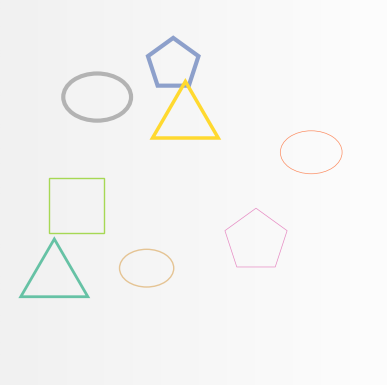[{"shape": "triangle", "thickness": 2, "radius": 0.5, "center": [0.14, 0.279]}, {"shape": "oval", "thickness": 0.5, "radius": 0.4, "center": [0.803, 0.604]}, {"shape": "pentagon", "thickness": 3, "radius": 0.34, "center": [0.447, 0.833]}, {"shape": "pentagon", "thickness": 0.5, "radius": 0.42, "center": [0.661, 0.375]}, {"shape": "square", "thickness": 1, "radius": 0.36, "center": [0.198, 0.467]}, {"shape": "triangle", "thickness": 2.5, "radius": 0.49, "center": [0.478, 0.69]}, {"shape": "oval", "thickness": 1, "radius": 0.35, "center": [0.378, 0.303]}, {"shape": "oval", "thickness": 3, "radius": 0.44, "center": [0.251, 0.748]}]